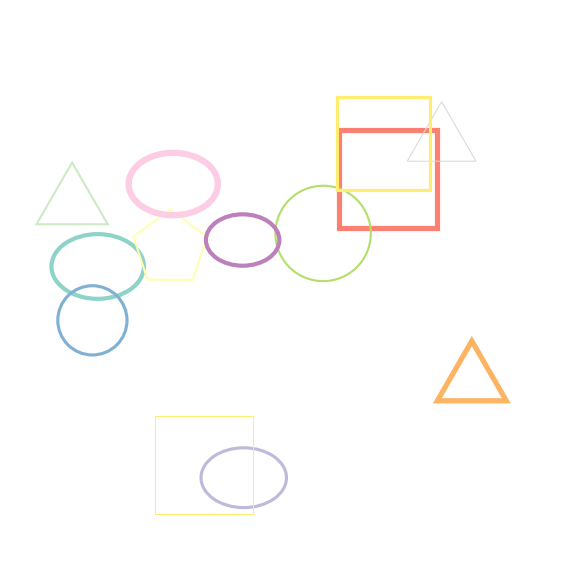[{"shape": "oval", "thickness": 2, "radius": 0.4, "center": [0.169, 0.538]}, {"shape": "pentagon", "thickness": 1, "radius": 0.33, "center": [0.295, 0.569]}, {"shape": "oval", "thickness": 1.5, "radius": 0.37, "center": [0.422, 0.172]}, {"shape": "square", "thickness": 2.5, "radius": 0.42, "center": [0.671, 0.689]}, {"shape": "circle", "thickness": 1.5, "radius": 0.3, "center": [0.16, 0.444]}, {"shape": "triangle", "thickness": 2.5, "radius": 0.34, "center": [0.817, 0.34]}, {"shape": "circle", "thickness": 1, "radius": 0.41, "center": [0.56, 0.595]}, {"shape": "oval", "thickness": 3, "radius": 0.39, "center": [0.3, 0.68]}, {"shape": "triangle", "thickness": 0.5, "radius": 0.34, "center": [0.765, 0.754]}, {"shape": "oval", "thickness": 2, "radius": 0.32, "center": [0.42, 0.584]}, {"shape": "triangle", "thickness": 1, "radius": 0.36, "center": [0.125, 0.646]}, {"shape": "square", "thickness": 0.5, "radius": 0.43, "center": [0.354, 0.194]}, {"shape": "square", "thickness": 1.5, "radius": 0.4, "center": [0.663, 0.751]}]